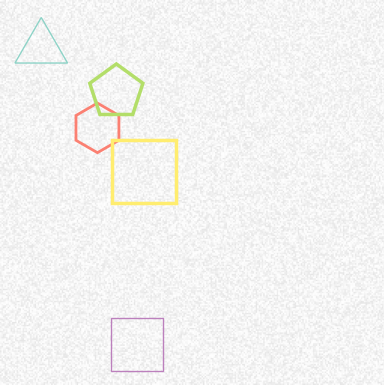[{"shape": "triangle", "thickness": 1, "radius": 0.39, "center": [0.107, 0.876]}, {"shape": "hexagon", "thickness": 2, "radius": 0.32, "center": [0.253, 0.668]}, {"shape": "pentagon", "thickness": 2.5, "radius": 0.36, "center": [0.302, 0.761]}, {"shape": "square", "thickness": 1, "radius": 0.34, "center": [0.356, 0.105]}, {"shape": "square", "thickness": 2.5, "radius": 0.41, "center": [0.374, 0.555]}]